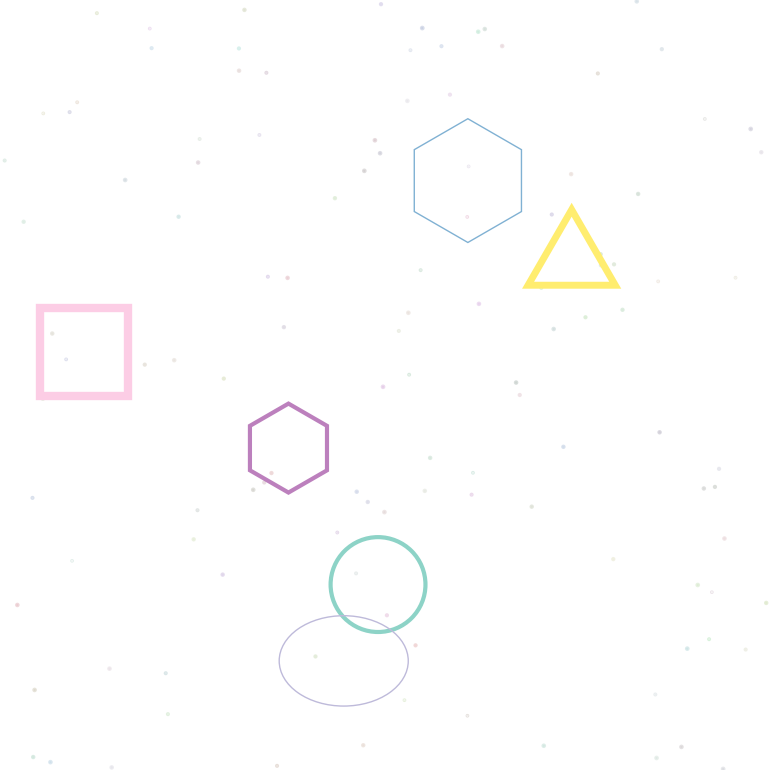[{"shape": "circle", "thickness": 1.5, "radius": 0.31, "center": [0.491, 0.241]}, {"shape": "oval", "thickness": 0.5, "radius": 0.42, "center": [0.446, 0.142]}, {"shape": "hexagon", "thickness": 0.5, "radius": 0.4, "center": [0.608, 0.765]}, {"shape": "square", "thickness": 3, "radius": 0.29, "center": [0.109, 0.543]}, {"shape": "hexagon", "thickness": 1.5, "radius": 0.29, "center": [0.375, 0.418]}, {"shape": "triangle", "thickness": 2.5, "radius": 0.33, "center": [0.742, 0.662]}]